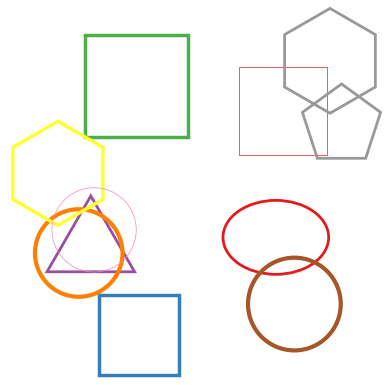[{"shape": "oval", "thickness": 2, "radius": 0.69, "center": [0.716, 0.383]}, {"shape": "square", "thickness": 0.5, "radius": 0.57, "center": [0.735, 0.713]}, {"shape": "square", "thickness": 2.5, "radius": 0.52, "center": [0.361, 0.13]}, {"shape": "square", "thickness": 2.5, "radius": 0.66, "center": [0.355, 0.776]}, {"shape": "triangle", "thickness": 2, "radius": 0.66, "center": [0.236, 0.36]}, {"shape": "circle", "thickness": 3, "radius": 0.57, "center": [0.205, 0.343]}, {"shape": "hexagon", "thickness": 2.5, "radius": 0.68, "center": [0.15, 0.55]}, {"shape": "circle", "thickness": 3, "radius": 0.6, "center": [0.765, 0.21]}, {"shape": "circle", "thickness": 0.5, "radius": 0.55, "center": [0.244, 0.403]}, {"shape": "hexagon", "thickness": 2, "radius": 0.68, "center": [0.857, 0.842]}, {"shape": "pentagon", "thickness": 2, "radius": 0.53, "center": [0.887, 0.675]}]